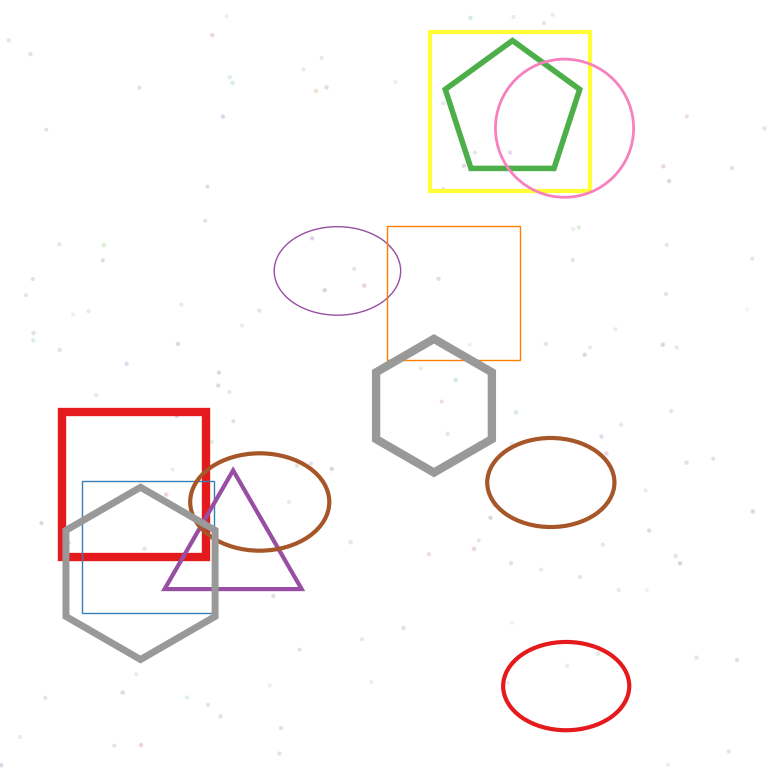[{"shape": "oval", "thickness": 1.5, "radius": 0.41, "center": [0.735, 0.109]}, {"shape": "square", "thickness": 3, "radius": 0.47, "center": [0.174, 0.371]}, {"shape": "square", "thickness": 0.5, "radius": 0.43, "center": [0.192, 0.289]}, {"shape": "pentagon", "thickness": 2, "radius": 0.46, "center": [0.666, 0.856]}, {"shape": "oval", "thickness": 0.5, "radius": 0.41, "center": [0.438, 0.648]}, {"shape": "triangle", "thickness": 1.5, "radius": 0.51, "center": [0.303, 0.286]}, {"shape": "square", "thickness": 0.5, "radius": 0.43, "center": [0.589, 0.62]}, {"shape": "square", "thickness": 1.5, "radius": 0.52, "center": [0.662, 0.855]}, {"shape": "oval", "thickness": 1.5, "radius": 0.41, "center": [0.715, 0.373]}, {"shape": "oval", "thickness": 1.5, "radius": 0.45, "center": [0.337, 0.348]}, {"shape": "circle", "thickness": 1, "radius": 0.45, "center": [0.733, 0.833]}, {"shape": "hexagon", "thickness": 2.5, "radius": 0.56, "center": [0.183, 0.255]}, {"shape": "hexagon", "thickness": 3, "radius": 0.43, "center": [0.564, 0.473]}]